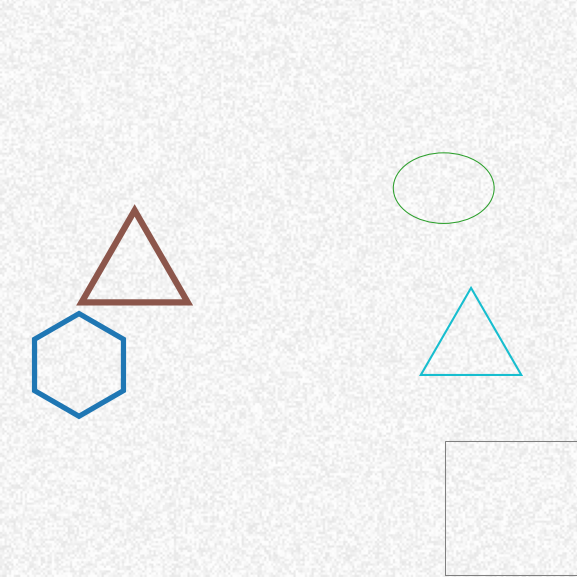[{"shape": "hexagon", "thickness": 2.5, "radius": 0.44, "center": [0.137, 0.367]}, {"shape": "oval", "thickness": 0.5, "radius": 0.44, "center": [0.768, 0.673]}, {"shape": "triangle", "thickness": 3, "radius": 0.53, "center": [0.233, 0.529]}, {"shape": "square", "thickness": 0.5, "radius": 0.58, "center": [0.886, 0.119]}, {"shape": "triangle", "thickness": 1, "radius": 0.5, "center": [0.816, 0.4]}]